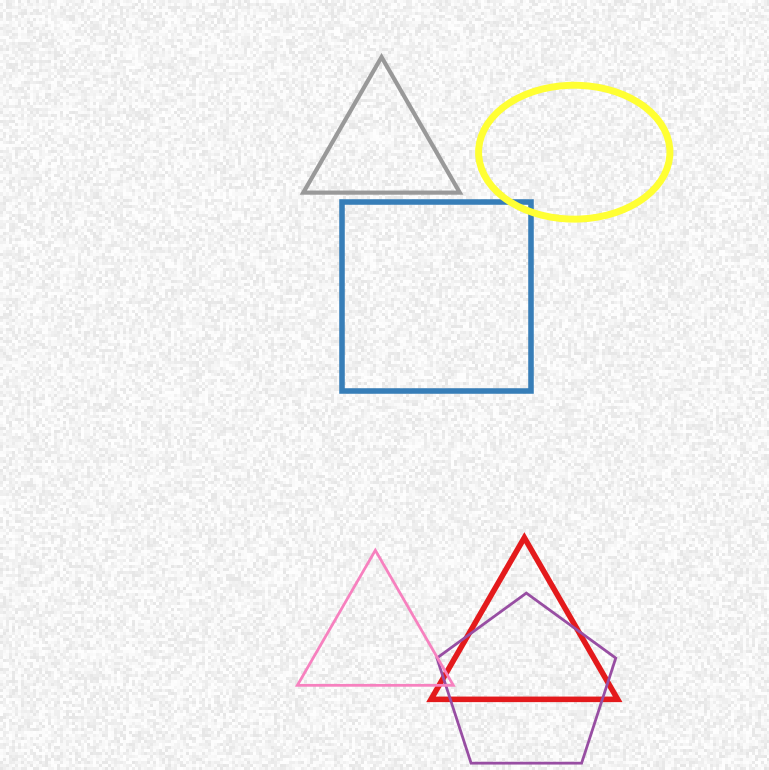[{"shape": "triangle", "thickness": 2, "radius": 0.7, "center": [0.681, 0.162]}, {"shape": "square", "thickness": 2, "radius": 0.61, "center": [0.567, 0.615]}, {"shape": "pentagon", "thickness": 1, "radius": 0.61, "center": [0.684, 0.108]}, {"shape": "oval", "thickness": 2.5, "radius": 0.62, "center": [0.746, 0.802]}, {"shape": "triangle", "thickness": 1, "radius": 0.58, "center": [0.487, 0.168]}, {"shape": "triangle", "thickness": 1.5, "radius": 0.59, "center": [0.496, 0.809]}]